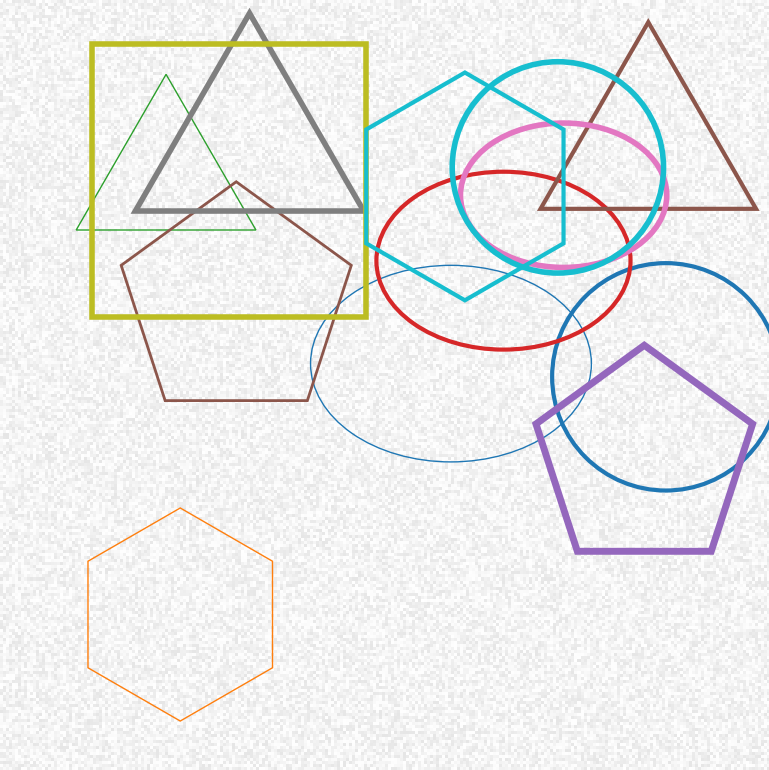[{"shape": "circle", "thickness": 1.5, "radius": 0.74, "center": [0.865, 0.511]}, {"shape": "oval", "thickness": 0.5, "radius": 0.91, "center": [0.586, 0.528]}, {"shape": "hexagon", "thickness": 0.5, "radius": 0.69, "center": [0.234, 0.202]}, {"shape": "triangle", "thickness": 0.5, "radius": 0.67, "center": [0.216, 0.769]}, {"shape": "oval", "thickness": 1.5, "radius": 0.83, "center": [0.654, 0.661]}, {"shape": "pentagon", "thickness": 2.5, "radius": 0.74, "center": [0.837, 0.404]}, {"shape": "triangle", "thickness": 1.5, "radius": 0.81, "center": [0.842, 0.81]}, {"shape": "pentagon", "thickness": 1, "radius": 0.79, "center": [0.307, 0.607]}, {"shape": "oval", "thickness": 2, "radius": 0.67, "center": [0.732, 0.746]}, {"shape": "triangle", "thickness": 2, "radius": 0.86, "center": [0.324, 0.812]}, {"shape": "square", "thickness": 2, "radius": 0.89, "center": [0.297, 0.766]}, {"shape": "circle", "thickness": 2, "radius": 0.69, "center": [0.725, 0.783]}, {"shape": "hexagon", "thickness": 1.5, "radius": 0.74, "center": [0.604, 0.758]}]